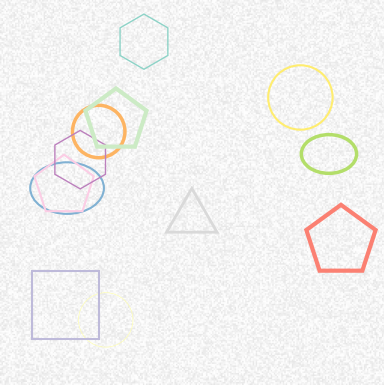[{"shape": "hexagon", "thickness": 1, "radius": 0.36, "center": [0.374, 0.892]}, {"shape": "circle", "thickness": 0.5, "radius": 0.35, "center": [0.275, 0.169]}, {"shape": "square", "thickness": 1.5, "radius": 0.44, "center": [0.17, 0.209]}, {"shape": "pentagon", "thickness": 3, "radius": 0.47, "center": [0.886, 0.373]}, {"shape": "oval", "thickness": 1.5, "radius": 0.48, "center": [0.174, 0.511]}, {"shape": "circle", "thickness": 2.5, "radius": 0.34, "center": [0.256, 0.658]}, {"shape": "oval", "thickness": 2.5, "radius": 0.36, "center": [0.854, 0.6]}, {"shape": "pentagon", "thickness": 1.5, "radius": 0.41, "center": [0.166, 0.517]}, {"shape": "triangle", "thickness": 2, "radius": 0.38, "center": [0.498, 0.435]}, {"shape": "hexagon", "thickness": 1, "radius": 0.38, "center": [0.208, 0.585]}, {"shape": "pentagon", "thickness": 3, "radius": 0.42, "center": [0.301, 0.687]}, {"shape": "circle", "thickness": 1.5, "radius": 0.42, "center": [0.78, 0.747]}]